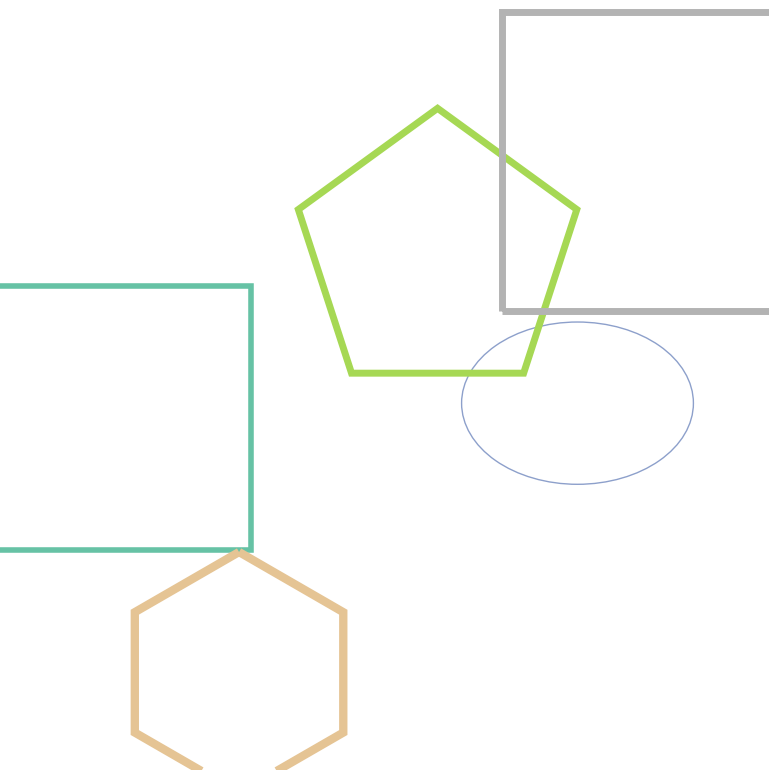[{"shape": "square", "thickness": 2, "radius": 0.86, "center": [0.154, 0.457]}, {"shape": "oval", "thickness": 0.5, "radius": 0.75, "center": [0.75, 0.476]}, {"shape": "pentagon", "thickness": 2.5, "radius": 0.95, "center": [0.568, 0.669]}, {"shape": "hexagon", "thickness": 3, "radius": 0.78, "center": [0.31, 0.127]}, {"shape": "square", "thickness": 2.5, "radius": 0.97, "center": [0.847, 0.79]}]